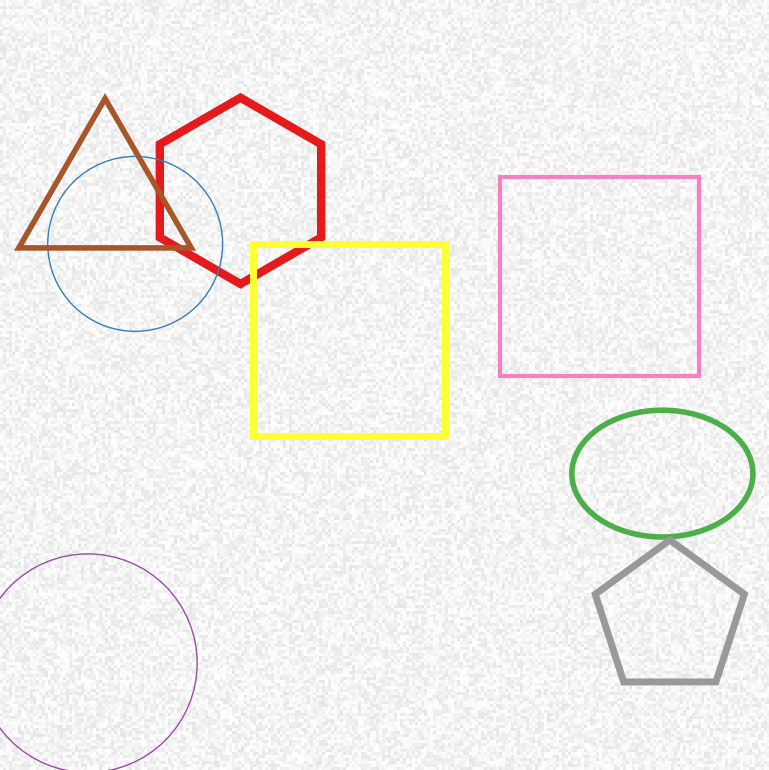[{"shape": "hexagon", "thickness": 3, "radius": 0.6, "center": [0.312, 0.752]}, {"shape": "circle", "thickness": 0.5, "radius": 0.57, "center": [0.176, 0.683]}, {"shape": "oval", "thickness": 2, "radius": 0.59, "center": [0.86, 0.385]}, {"shape": "circle", "thickness": 0.5, "radius": 0.71, "center": [0.114, 0.139]}, {"shape": "square", "thickness": 2.5, "radius": 0.62, "center": [0.454, 0.558]}, {"shape": "triangle", "thickness": 2, "radius": 0.65, "center": [0.136, 0.743]}, {"shape": "square", "thickness": 1.5, "radius": 0.65, "center": [0.778, 0.641]}, {"shape": "pentagon", "thickness": 2.5, "radius": 0.51, "center": [0.87, 0.197]}]